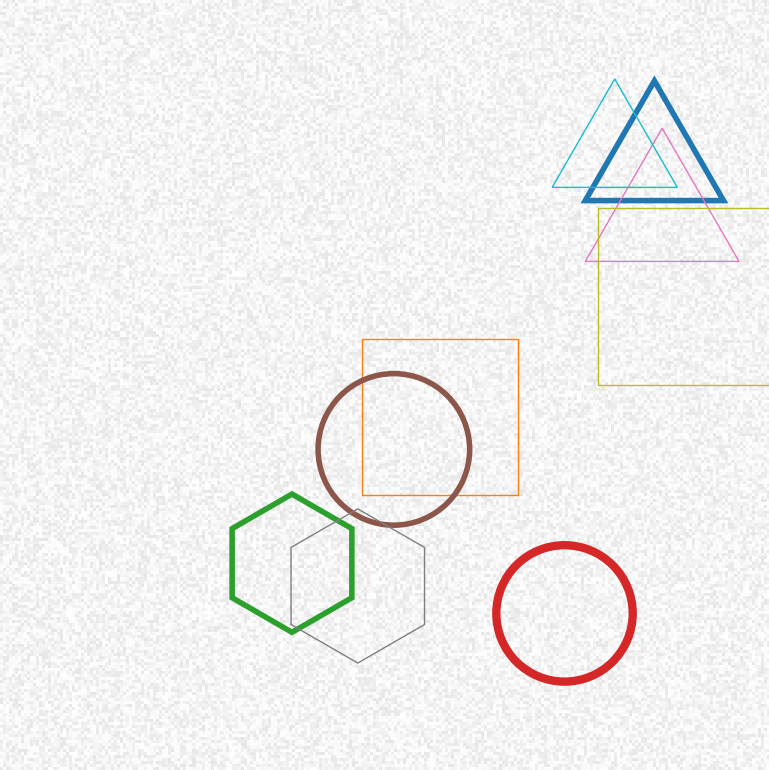[{"shape": "triangle", "thickness": 2, "radius": 0.52, "center": [0.85, 0.791]}, {"shape": "square", "thickness": 0.5, "radius": 0.51, "center": [0.571, 0.458]}, {"shape": "hexagon", "thickness": 2, "radius": 0.45, "center": [0.379, 0.269]}, {"shape": "circle", "thickness": 3, "radius": 0.44, "center": [0.733, 0.203]}, {"shape": "circle", "thickness": 2, "radius": 0.49, "center": [0.512, 0.416]}, {"shape": "triangle", "thickness": 0.5, "radius": 0.58, "center": [0.86, 0.718]}, {"shape": "hexagon", "thickness": 0.5, "radius": 0.5, "center": [0.465, 0.239]}, {"shape": "square", "thickness": 0.5, "radius": 0.57, "center": [0.891, 0.615]}, {"shape": "triangle", "thickness": 0.5, "radius": 0.47, "center": [0.798, 0.804]}]